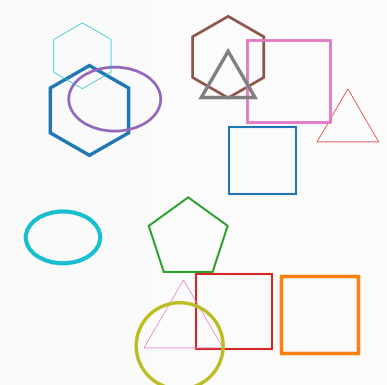[{"shape": "square", "thickness": 1.5, "radius": 0.43, "center": [0.677, 0.582]}, {"shape": "hexagon", "thickness": 2.5, "radius": 0.58, "center": [0.231, 0.713]}, {"shape": "square", "thickness": 2.5, "radius": 0.5, "center": [0.824, 0.182]}, {"shape": "pentagon", "thickness": 1.5, "radius": 0.54, "center": [0.486, 0.38]}, {"shape": "square", "thickness": 1.5, "radius": 0.49, "center": [0.604, 0.192]}, {"shape": "triangle", "thickness": 0.5, "radius": 0.46, "center": [0.898, 0.677]}, {"shape": "oval", "thickness": 2, "radius": 0.59, "center": [0.296, 0.743]}, {"shape": "hexagon", "thickness": 2, "radius": 0.53, "center": [0.589, 0.852]}, {"shape": "triangle", "thickness": 0.5, "radius": 0.59, "center": [0.473, 0.155]}, {"shape": "square", "thickness": 2, "radius": 0.53, "center": [0.744, 0.79]}, {"shape": "triangle", "thickness": 2.5, "radius": 0.4, "center": [0.589, 0.787]}, {"shape": "circle", "thickness": 2.5, "radius": 0.56, "center": [0.464, 0.102]}, {"shape": "hexagon", "thickness": 0.5, "radius": 0.43, "center": [0.213, 0.855]}, {"shape": "oval", "thickness": 3, "radius": 0.48, "center": [0.163, 0.383]}]